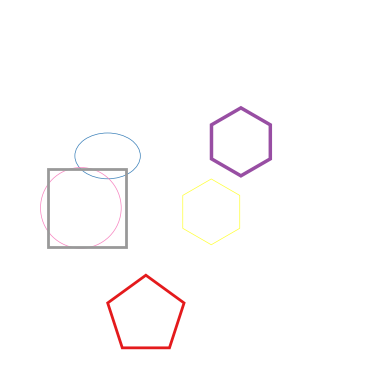[{"shape": "pentagon", "thickness": 2, "radius": 0.52, "center": [0.379, 0.181]}, {"shape": "oval", "thickness": 0.5, "radius": 0.43, "center": [0.28, 0.595]}, {"shape": "hexagon", "thickness": 2.5, "radius": 0.44, "center": [0.626, 0.632]}, {"shape": "hexagon", "thickness": 0.5, "radius": 0.43, "center": [0.549, 0.45]}, {"shape": "circle", "thickness": 0.5, "radius": 0.52, "center": [0.21, 0.46]}, {"shape": "square", "thickness": 2, "radius": 0.5, "center": [0.226, 0.46]}]